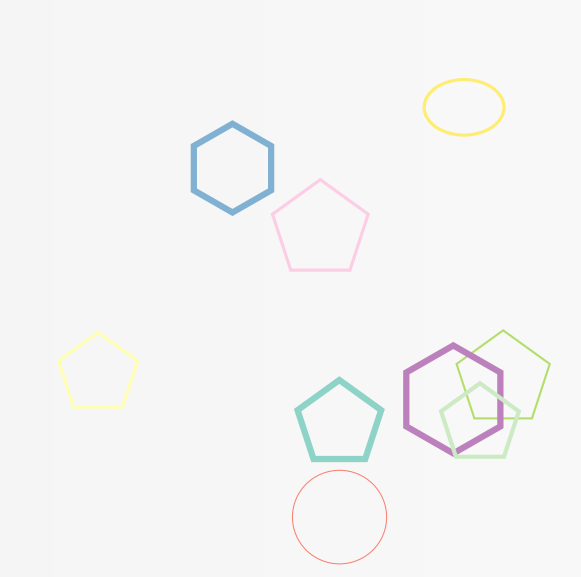[{"shape": "pentagon", "thickness": 3, "radius": 0.38, "center": [0.584, 0.265]}, {"shape": "pentagon", "thickness": 1.5, "radius": 0.36, "center": [0.169, 0.352]}, {"shape": "circle", "thickness": 0.5, "radius": 0.41, "center": [0.584, 0.104]}, {"shape": "hexagon", "thickness": 3, "radius": 0.38, "center": [0.4, 0.708]}, {"shape": "pentagon", "thickness": 1, "radius": 0.42, "center": [0.866, 0.343]}, {"shape": "pentagon", "thickness": 1.5, "radius": 0.43, "center": [0.551, 0.601]}, {"shape": "hexagon", "thickness": 3, "radius": 0.47, "center": [0.78, 0.307]}, {"shape": "pentagon", "thickness": 2, "radius": 0.35, "center": [0.826, 0.265]}, {"shape": "oval", "thickness": 1.5, "radius": 0.34, "center": [0.798, 0.813]}]